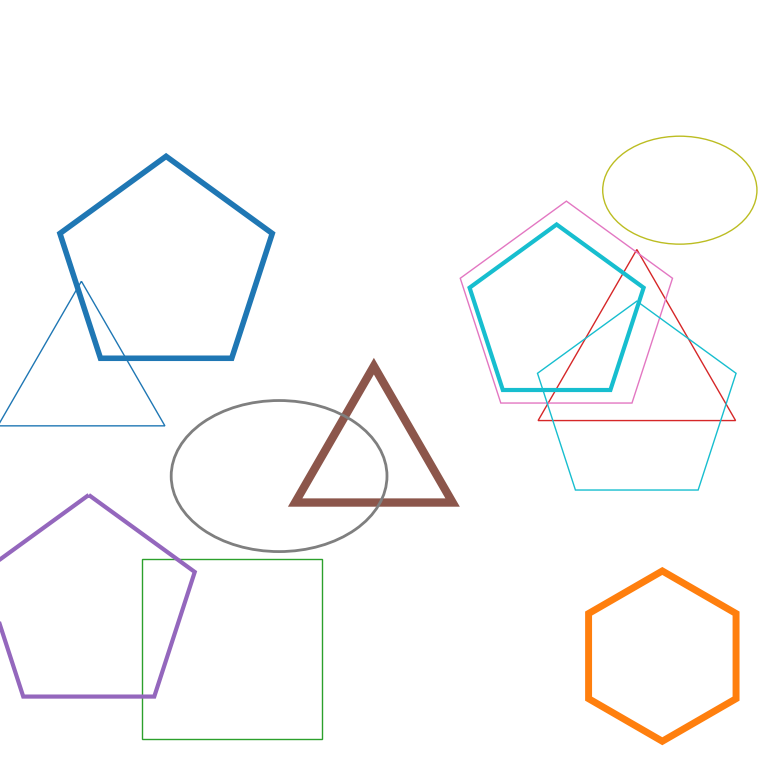[{"shape": "pentagon", "thickness": 2, "radius": 0.72, "center": [0.216, 0.652]}, {"shape": "triangle", "thickness": 0.5, "radius": 0.63, "center": [0.106, 0.51]}, {"shape": "hexagon", "thickness": 2.5, "radius": 0.55, "center": [0.86, 0.148]}, {"shape": "square", "thickness": 0.5, "radius": 0.58, "center": [0.301, 0.157]}, {"shape": "triangle", "thickness": 0.5, "radius": 0.74, "center": [0.827, 0.528]}, {"shape": "pentagon", "thickness": 1.5, "radius": 0.72, "center": [0.115, 0.212]}, {"shape": "triangle", "thickness": 3, "radius": 0.59, "center": [0.486, 0.406]}, {"shape": "pentagon", "thickness": 0.5, "radius": 0.72, "center": [0.736, 0.594]}, {"shape": "oval", "thickness": 1, "radius": 0.7, "center": [0.362, 0.382]}, {"shape": "oval", "thickness": 0.5, "radius": 0.5, "center": [0.883, 0.753]}, {"shape": "pentagon", "thickness": 0.5, "radius": 0.68, "center": [0.827, 0.473]}, {"shape": "pentagon", "thickness": 1.5, "radius": 0.59, "center": [0.723, 0.59]}]